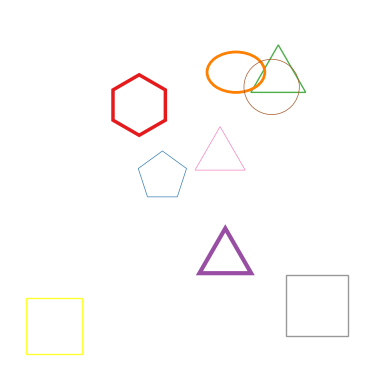[{"shape": "hexagon", "thickness": 2.5, "radius": 0.39, "center": [0.362, 0.727]}, {"shape": "pentagon", "thickness": 0.5, "radius": 0.33, "center": [0.422, 0.542]}, {"shape": "triangle", "thickness": 1, "radius": 0.41, "center": [0.723, 0.801]}, {"shape": "triangle", "thickness": 3, "radius": 0.39, "center": [0.585, 0.329]}, {"shape": "oval", "thickness": 2, "radius": 0.37, "center": [0.613, 0.812]}, {"shape": "square", "thickness": 1, "radius": 0.36, "center": [0.14, 0.153]}, {"shape": "circle", "thickness": 0.5, "radius": 0.36, "center": [0.706, 0.774]}, {"shape": "triangle", "thickness": 0.5, "radius": 0.38, "center": [0.572, 0.596]}, {"shape": "square", "thickness": 1, "radius": 0.4, "center": [0.823, 0.206]}]